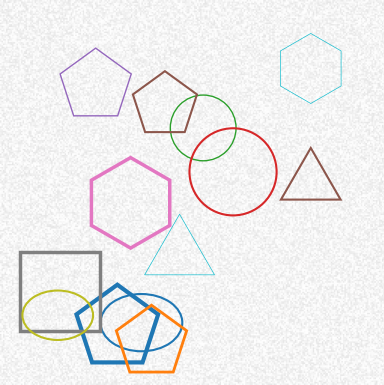[{"shape": "oval", "thickness": 1.5, "radius": 0.53, "center": [0.367, 0.162]}, {"shape": "pentagon", "thickness": 3, "radius": 0.56, "center": [0.305, 0.149]}, {"shape": "pentagon", "thickness": 2, "radius": 0.48, "center": [0.393, 0.111]}, {"shape": "circle", "thickness": 1, "radius": 0.43, "center": [0.528, 0.668]}, {"shape": "circle", "thickness": 1.5, "radius": 0.57, "center": [0.605, 0.554]}, {"shape": "pentagon", "thickness": 1, "radius": 0.49, "center": [0.248, 0.778]}, {"shape": "triangle", "thickness": 1.5, "radius": 0.45, "center": [0.807, 0.526]}, {"shape": "pentagon", "thickness": 1.5, "radius": 0.44, "center": [0.428, 0.728]}, {"shape": "hexagon", "thickness": 2.5, "radius": 0.59, "center": [0.339, 0.473]}, {"shape": "square", "thickness": 2.5, "radius": 0.52, "center": [0.156, 0.244]}, {"shape": "oval", "thickness": 1.5, "radius": 0.46, "center": [0.15, 0.181]}, {"shape": "hexagon", "thickness": 0.5, "radius": 0.45, "center": [0.807, 0.822]}, {"shape": "triangle", "thickness": 0.5, "radius": 0.52, "center": [0.466, 0.339]}]